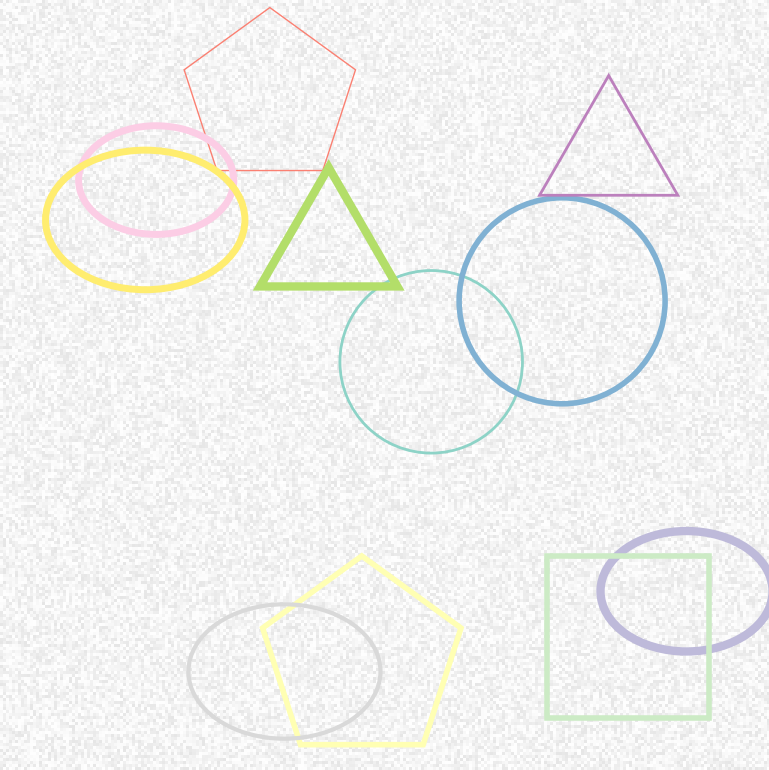[{"shape": "circle", "thickness": 1, "radius": 0.59, "center": [0.56, 0.53]}, {"shape": "pentagon", "thickness": 2, "radius": 0.68, "center": [0.47, 0.143]}, {"shape": "oval", "thickness": 3, "radius": 0.56, "center": [0.892, 0.232]}, {"shape": "pentagon", "thickness": 0.5, "radius": 0.59, "center": [0.35, 0.873]}, {"shape": "circle", "thickness": 2, "radius": 0.67, "center": [0.73, 0.609]}, {"shape": "triangle", "thickness": 3, "radius": 0.52, "center": [0.427, 0.68]}, {"shape": "oval", "thickness": 2.5, "radius": 0.5, "center": [0.203, 0.766]}, {"shape": "oval", "thickness": 1.5, "radius": 0.62, "center": [0.369, 0.128]}, {"shape": "triangle", "thickness": 1, "radius": 0.52, "center": [0.79, 0.798]}, {"shape": "square", "thickness": 2, "radius": 0.53, "center": [0.815, 0.173]}, {"shape": "oval", "thickness": 2.5, "radius": 0.65, "center": [0.189, 0.714]}]